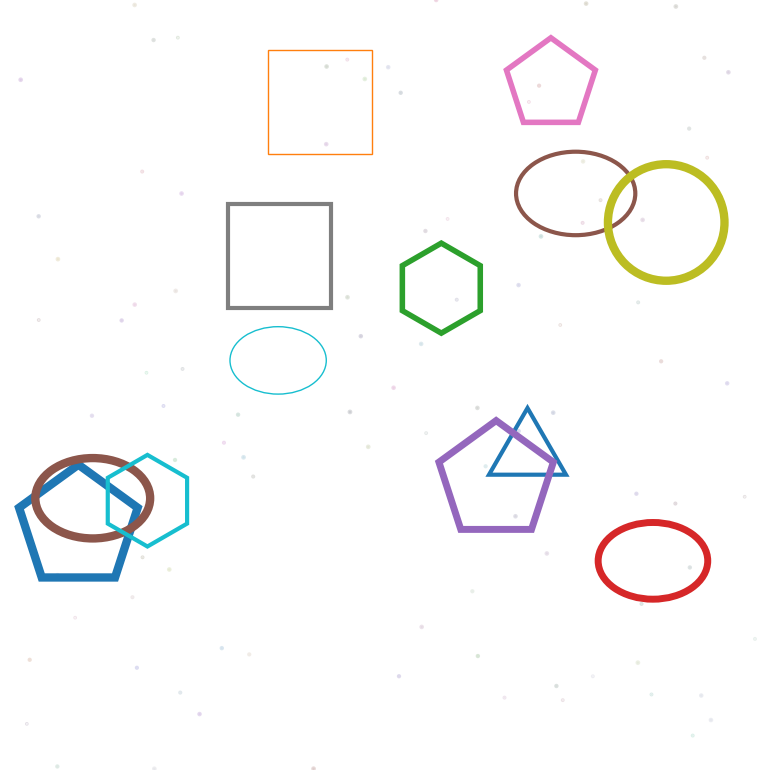[{"shape": "pentagon", "thickness": 3, "radius": 0.4, "center": [0.102, 0.316]}, {"shape": "triangle", "thickness": 1.5, "radius": 0.29, "center": [0.685, 0.412]}, {"shape": "square", "thickness": 0.5, "radius": 0.34, "center": [0.416, 0.867]}, {"shape": "hexagon", "thickness": 2, "radius": 0.29, "center": [0.573, 0.626]}, {"shape": "oval", "thickness": 2.5, "radius": 0.36, "center": [0.848, 0.272]}, {"shape": "pentagon", "thickness": 2.5, "radius": 0.39, "center": [0.644, 0.376]}, {"shape": "oval", "thickness": 3, "radius": 0.37, "center": [0.12, 0.353]}, {"shape": "oval", "thickness": 1.5, "radius": 0.39, "center": [0.748, 0.749]}, {"shape": "pentagon", "thickness": 2, "radius": 0.3, "center": [0.715, 0.89]}, {"shape": "square", "thickness": 1.5, "radius": 0.34, "center": [0.363, 0.667]}, {"shape": "circle", "thickness": 3, "radius": 0.38, "center": [0.865, 0.711]}, {"shape": "hexagon", "thickness": 1.5, "radius": 0.3, "center": [0.191, 0.35]}, {"shape": "oval", "thickness": 0.5, "radius": 0.31, "center": [0.361, 0.532]}]